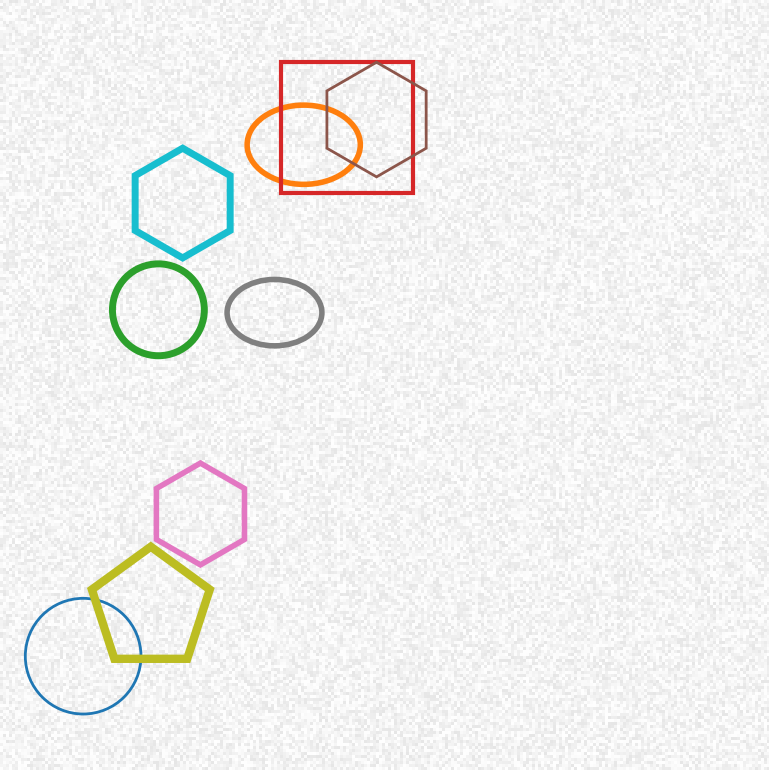[{"shape": "circle", "thickness": 1, "radius": 0.38, "center": [0.108, 0.148]}, {"shape": "oval", "thickness": 2, "radius": 0.37, "center": [0.394, 0.812]}, {"shape": "circle", "thickness": 2.5, "radius": 0.3, "center": [0.206, 0.598]}, {"shape": "square", "thickness": 1.5, "radius": 0.43, "center": [0.451, 0.835]}, {"shape": "hexagon", "thickness": 1, "radius": 0.37, "center": [0.489, 0.845]}, {"shape": "hexagon", "thickness": 2, "radius": 0.33, "center": [0.26, 0.332]}, {"shape": "oval", "thickness": 2, "radius": 0.31, "center": [0.356, 0.594]}, {"shape": "pentagon", "thickness": 3, "radius": 0.4, "center": [0.196, 0.21]}, {"shape": "hexagon", "thickness": 2.5, "radius": 0.36, "center": [0.237, 0.736]}]